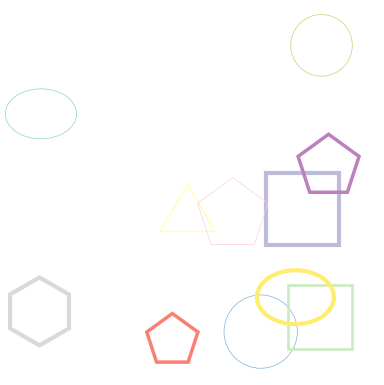[{"shape": "oval", "thickness": 0.5, "radius": 0.46, "center": [0.106, 0.704]}, {"shape": "triangle", "thickness": 1, "radius": 0.41, "center": [0.487, 0.44]}, {"shape": "square", "thickness": 3, "radius": 0.47, "center": [0.785, 0.457]}, {"shape": "pentagon", "thickness": 2.5, "radius": 0.35, "center": [0.448, 0.116]}, {"shape": "circle", "thickness": 0.5, "radius": 0.48, "center": [0.677, 0.139]}, {"shape": "circle", "thickness": 0.5, "radius": 0.4, "center": [0.835, 0.882]}, {"shape": "pentagon", "thickness": 0.5, "radius": 0.48, "center": [0.604, 0.443]}, {"shape": "hexagon", "thickness": 3, "radius": 0.44, "center": [0.103, 0.191]}, {"shape": "pentagon", "thickness": 2.5, "radius": 0.42, "center": [0.853, 0.568]}, {"shape": "square", "thickness": 2, "radius": 0.42, "center": [0.831, 0.176]}, {"shape": "oval", "thickness": 3, "radius": 0.5, "center": [0.767, 0.228]}]